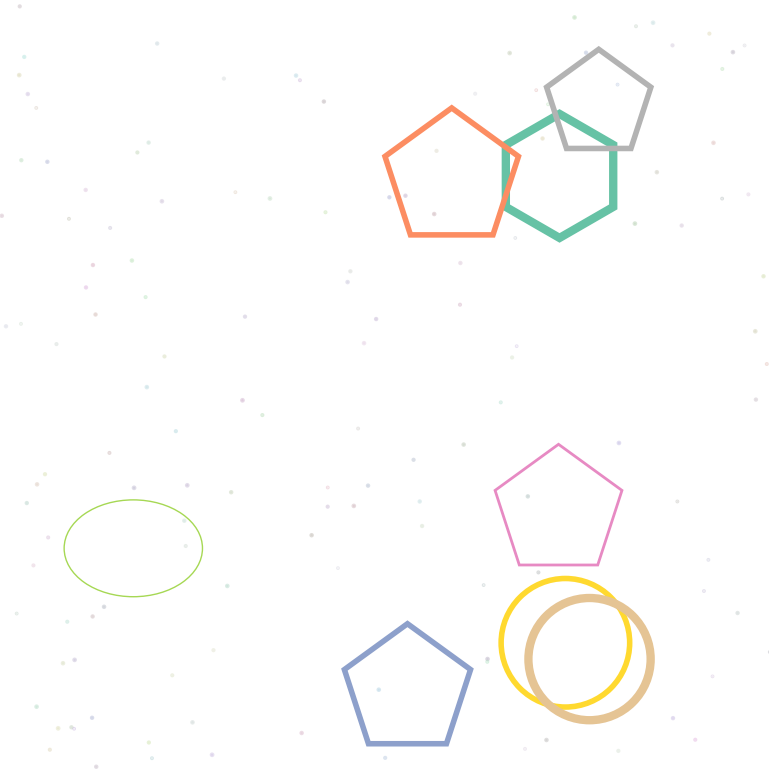[{"shape": "hexagon", "thickness": 3, "radius": 0.4, "center": [0.727, 0.772]}, {"shape": "pentagon", "thickness": 2, "radius": 0.46, "center": [0.587, 0.769]}, {"shape": "pentagon", "thickness": 2, "radius": 0.43, "center": [0.529, 0.104]}, {"shape": "pentagon", "thickness": 1, "radius": 0.43, "center": [0.725, 0.336]}, {"shape": "oval", "thickness": 0.5, "radius": 0.45, "center": [0.173, 0.288]}, {"shape": "circle", "thickness": 2, "radius": 0.42, "center": [0.734, 0.165]}, {"shape": "circle", "thickness": 3, "radius": 0.4, "center": [0.766, 0.144]}, {"shape": "pentagon", "thickness": 2, "radius": 0.36, "center": [0.778, 0.865]}]